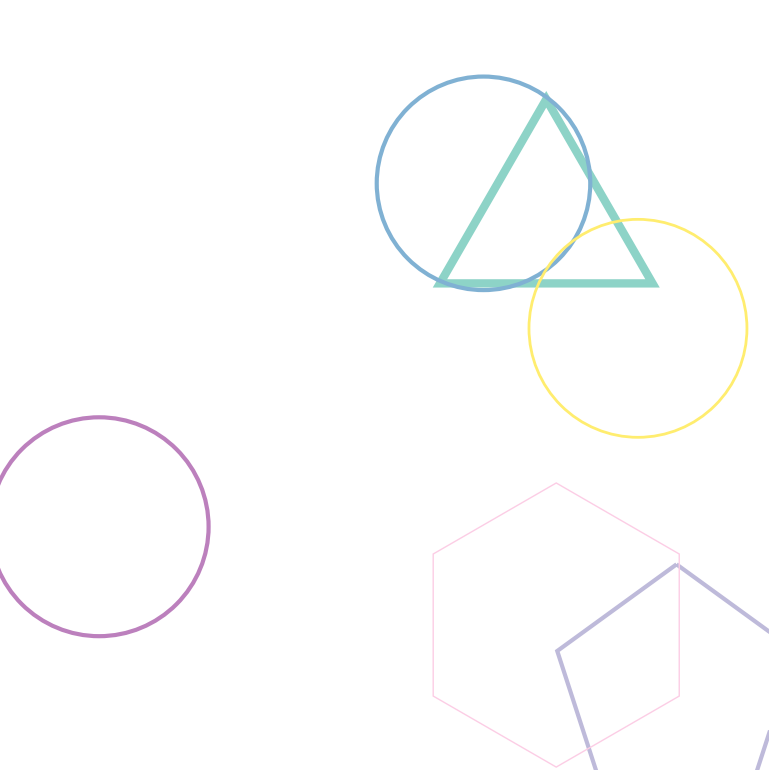[{"shape": "triangle", "thickness": 3, "radius": 0.8, "center": [0.709, 0.712]}, {"shape": "pentagon", "thickness": 1.5, "radius": 0.81, "center": [0.879, 0.104]}, {"shape": "circle", "thickness": 1.5, "radius": 0.69, "center": [0.628, 0.762]}, {"shape": "hexagon", "thickness": 0.5, "radius": 0.92, "center": [0.722, 0.188]}, {"shape": "circle", "thickness": 1.5, "radius": 0.71, "center": [0.129, 0.316]}, {"shape": "circle", "thickness": 1, "radius": 0.71, "center": [0.829, 0.574]}]